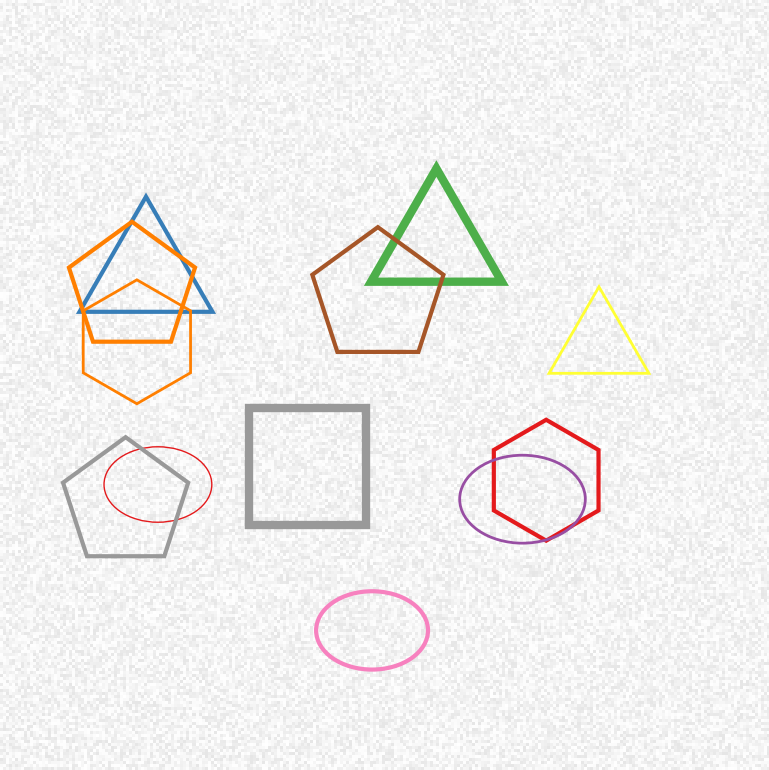[{"shape": "hexagon", "thickness": 1.5, "radius": 0.39, "center": [0.709, 0.376]}, {"shape": "oval", "thickness": 0.5, "radius": 0.35, "center": [0.205, 0.371]}, {"shape": "triangle", "thickness": 1.5, "radius": 0.5, "center": [0.19, 0.645]}, {"shape": "triangle", "thickness": 3, "radius": 0.49, "center": [0.567, 0.683]}, {"shape": "oval", "thickness": 1, "radius": 0.41, "center": [0.679, 0.352]}, {"shape": "pentagon", "thickness": 1.5, "radius": 0.43, "center": [0.171, 0.626]}, {"shape": "hexagon", "thickness": 1, "radius": 0.4, "center": [0.178, 0.556]}, {"shape": "triangle", "thickness": 1, "radius": 0.37, "center": [0.778, 0.553]}, {"shape": "pentagon", "thickness": 1.5, "radius": 0.45, "center": [0.491, 0.615]}, {"shape": "oval", "thickness": 1.5, "radius": 0.36, "center": [0.483, 0.181]}, {"shape": "pentagon", "thickness": 1.5, "radius": 0.43, "center": [0.163, 0.347]}, {"shape": "square", "thickness": 3, "radius": 0.38, "center": [0.4, 0.395]}]